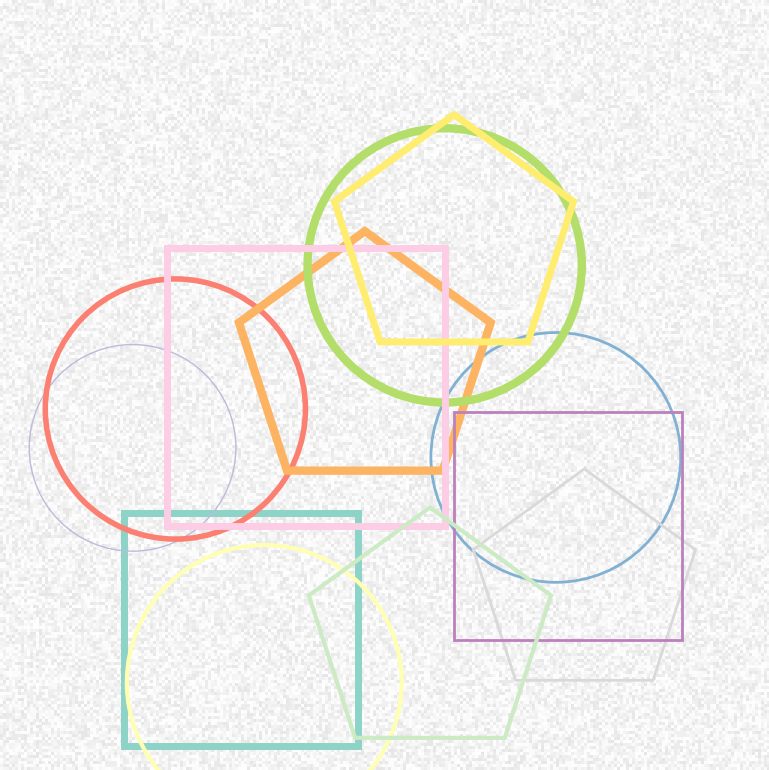[{"shape": "square", "thickness": 2.5, "radius": 0.76, "center": [0.313, 0.183]}, {"shape": "circle", "thickness": 1.5, "radius": 0.89, "center": [0.343, 0.114]}, {"shape": "circle", "thickness": 0.5, "radius": 0.67, "center": [0.172, 0.418]}, {"shape": "circle", "thickness": 2, "radius": 0.84, "center": [0.228, 0.469]}, {"shape": "circle", "thickness": 1, "radius": 0.81, "center": [0.722, 0.406]}, {"shape": "pentagon", "thickness": 3, "radius": 0.86, "center": [0.474, 0.528]}, {"shape": "circle", "thickness": 3, "radius": 0.89, "center": [0.578, 0.655]}, {"shape": "square", "thickness": 2.5, "radius": 0.9, "center": [0.398, 0.497]}, {"shape": "pentagon", "thickness": 1, "radius": 0.76, "center": [0.759, 0.239]}, {"shape": "square", "thickness": 1, "radius": 0.74, "center": [0.738, 0.317]}, {"shape": "pentagon", "thickness": 1.5, "radius": 0.83, "center": [0.558, 0.176]}, {"shape": "pentagon", "thickness": 2.5, "radius": 0.82, "center": [0.59, 0.688]}]